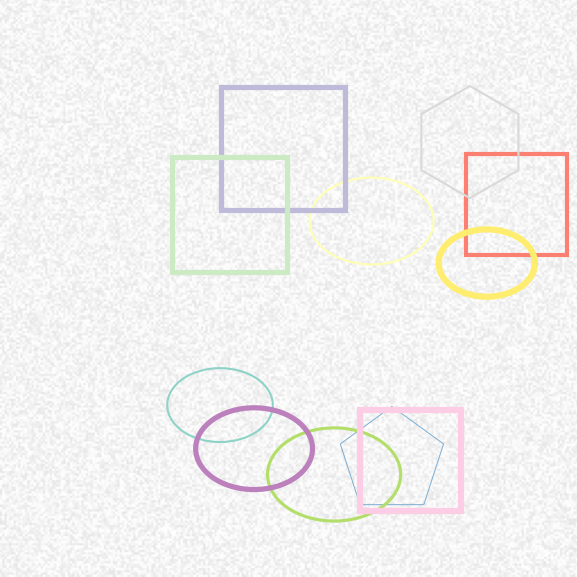[{"shape": "oval", "thickness": 1, "radius": 0.46, "center": [0.381, 0.298]}, {"shape": "oval", "thickness": 1, "radius": 0.54, "center": [0.644, 0.616]}, {"shape": "square", "thickness": 2.5, "radius": 0.53, "center": [0.49, 0.742]}, {"shape": "square", "thickness": 2, "radius": 0.44, "center": [0.894, 0.644]}, {"shape": "pentagon", "thickness": 0.5, "radius": 0.47, "center": [0.679, 0.201]}, {"shape": "oval", "thickness": 1.5, "radius": 0.58, "center": [0.579, 0.178]}, {"shape": "square", "thickness": 3, "radius": 0.44, "center": [0.71, 0.201]}, {"shape": "hexagon", "thickness": 1, "radius": 0.49, "center": [0.814, 0.753]}, {"shape": "oval", "thickness": 2.5, "radius": 0.51, "center": [0.44, 0.222]}, {"shape": "square", "thickness": 2.5, "radius": 0.5, "center": [0.398, 0.627]}, {"shape": "oval", "thickness": 3, "radius": 0.42, "center": [0.843, 0.544]}]